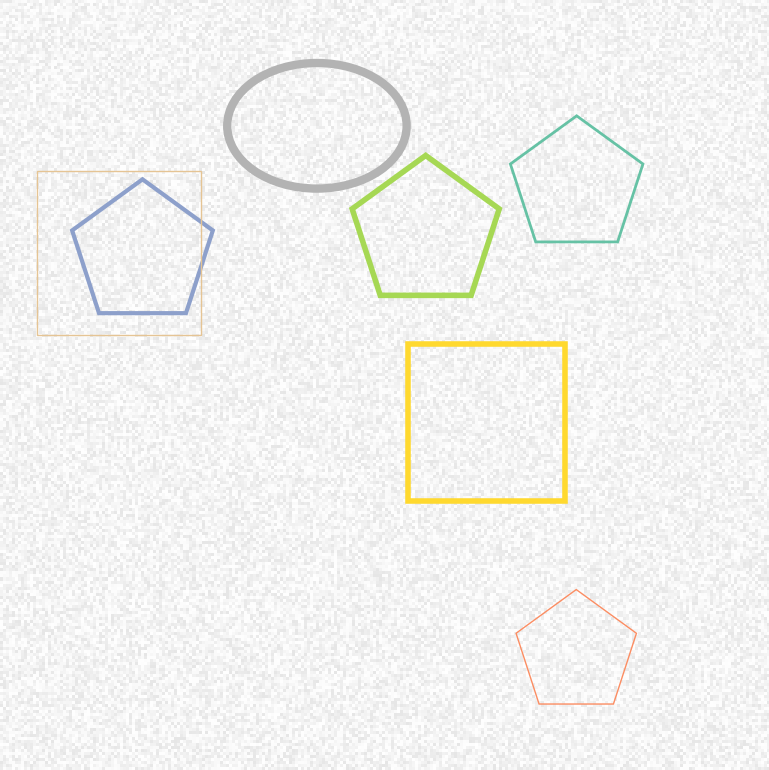[{"shape": "pentagon", "thickness": 1, "radius": 0.45, "center": [0.749, 0.759]}, {"shape": "pentagon", "thickness": 0.5, "radius": 0.41, "center": [0.748, 0.152]}, {"shape": "pentagon", "thickness": 1.5, "radius": 0.48, "center": [0.185, 0.671]}, {"shape": "pentagon", "thickness": 2, "radius": 0.5, "center": [0.553, 0.698]}, {"shape": "square", "thickness": 2, "radius": 0.51, "center": [0.632, 0.451]}, {"shape": "square", "thickness": 0.5, "radius": 0.53, "center": [0.154, 0.671]}, {"shape": "oval", "thickness": 3, "radius": 0.58, "center": [0.412, 0.837]}]